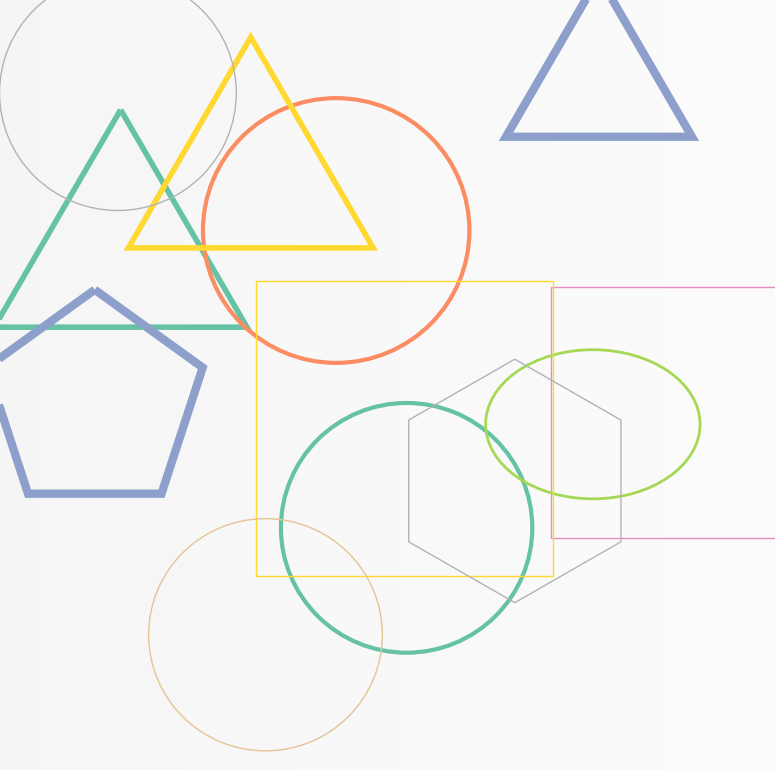[{"shape": "circle", "thickness": 1.5, "radius": 0.81, "center": [0.525, 0.314]}, {"shape": "triangle", "thickness": 2, "radius": 0.94, "center": [0.156, 0.669]}, {"shape": "circle", "thickness": 1.5, "radius": 0.86, "center": [0.434, 0.701]}, {"shape": "triangle", "thickness": 3, "radius": 0.69, "center": [0.773, 0.892]}, {"shape": "pentagon", "thickness": 3, "radius": 0.73, "center": [0.122, 0.477]}, {"shape": "square", "thickness": 0.5, "radius": 0.81, "center": [0.873, 0.464]}, {"shape": "oval", "thickness": 1, "radius": 0.69, "center": [0.765, 0.449]}, {"shape": "square", "thickness": 0.5, "radius": 0.96, "center": [0.522, 0.444]}, {"shape": "triangle", "thickness": 2, "radius": 0.91, "center": [0.324, 0.769]}, {"shape": "circle", "thickness": 0.5, "radius": 0.75, "center": [0.343, 0.176]}, {"shape": "hexagon", "thickness": 0.5, "radius": 0.79, "center": [0.664, 0.375]}, {"shape": "circle", "thickness": 0.5, "radius": 0.76, "center": [0.152, 0.879]}]